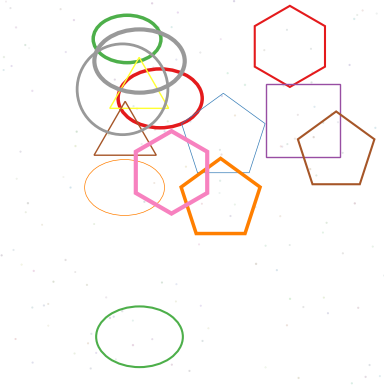[{"shape": "oval", "thickness": 2.5, "radius": 0.55, "center": [0.416, 0.745]}, {"shape": "hexagon", "thickness": 1.5, "radius": 0.53, "center": [0.753, 0.88]}, {"shape": "pentagon", "thickness": 0.5, "radius": 0.57, "center": [0.58, 0.644]}, {"shape": "oval", "thickness": 2.5, "radius": 0.44, "center": [0.33, 0.899]}, {"shape": "oval", "thickness": 1.5, "radius": 0.56, "center": [0.362, 0.125]}, {"shape": "square", "thickness": 1, "radius": 0.48, "center": [0.787, 0.686]}, {"shape": "pentagon", "thickness": 2.5, "radius": 0.54, "center": [0.573, 0.481]}, {"shape": "oval", "thickness": 0.5, "radius": 0.52, "center": [0.324, 0.513]}, {"shape": "triangle", "thickness": 1, "radius": 0.44, "center": [0.362, 0.763]}, {"shape": "triangle", "thickness": 1, "radius": 0.47, "center": [0.325, 0.643]}, {"shape": "pentagon", "thickness": 1.5, "radius": 0.52, "center": [0.873, 0.606]}, {"shape": "hexagon", "thickness": 3, "radius": 0.54, "center": [0.445, 0.552]}, {"shape": "oval", "thickness": 3, "radius": 0.59, "center": [0.362, 0.841]}, {"shape": "circle", "thickness": 2, "radius": 0.59, "center": [0.318, 0.768]}]